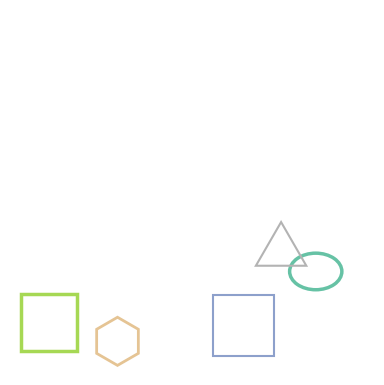[{"shape": "oval", "thickness": 2.5, "radius": 0.34, "center": [0.82, 0.295]}, {"shape": "square", "thickness": 1.5, "radius": 0.4, "center": [0.632, 0.154]}, {"shape": "square", "thickness": 2.5, "radius": 0.37, "center": [0.127, 0.162]}, {"shape": "hexagon", "thickness": 2, "radius": 0.31, "center": [0.305, 0.113]}, {"shape": "triangle", "thickness": 1.5, "radius": 0.38, "center": [0.73, 0.348]}]